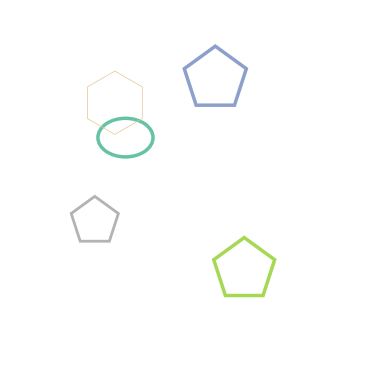[{"shape": "oval", "thickness": 2.5, "radius": 0.36, "center": [0.326, 0.643]}, {"shape": "pentagon", "thickness": 2.5, "radius": 0.42, "center": [0.559, 0.795]}, {"shape": "pentagon", "thickness": 2.5, "radius": 0.42, "center": [0.634, 0.3]}, {"shape": "hexagon", "thickness": 0.5, "radius": 0.41, "center": [0.298, 0.733]}, {"shape": "pentagon", "thickness": 2, "radius": 0.32, "center": [0.246, 0.426]}]